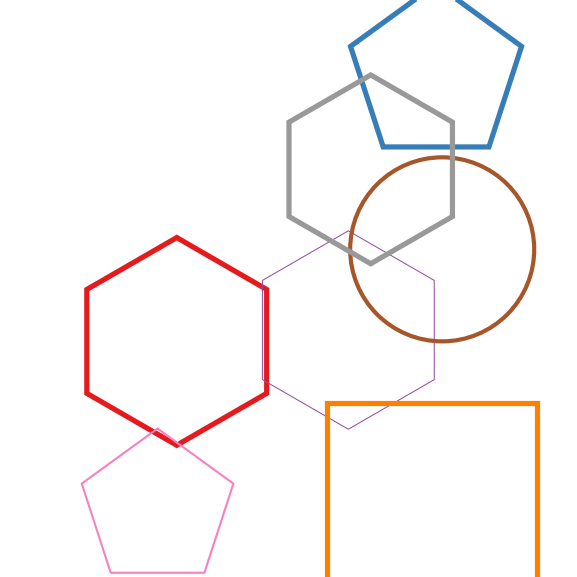[{"shape": "hexagon", "thickness": 2.5, "radius": 0.9, "center": [0.306, 0.408]}, {"shape": "pentagon", "thickness": 2.5, "radius": 0.78, "center": [0.755, 0.871]}, {"shape": "hexagon", "thickness": 0.5, "radius": 0.86, "center": [0.603, 0.428]}, {"shape": "square", "thickness": 2.5, "radius": 0.91, "center": [0.748, 0.12]}, {"shape": "circle", "thickness": 2, "radius": 0.8, "center": [0.766, 0.567]}, {"shape": "pentagon", "thickness": 1, "radius": 0.69, "center": [0.273, 0.119]}, {"shape": "hexagon", "thickness": 2.5, "radius": 0.82, "center": [0.642, 0.706]}]